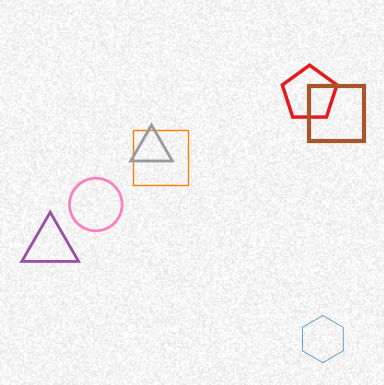[{"shape": "pentagon", "thickness": 2.5, "radius": 0.37, "center": [0.804, 0.756]}, {"shape": "hexagon", "thickness": 0.5, "radius": 0.31, "center": [0.839, 0.119]}, {"shape": "triangle", "thickness": 2, "radius": 0.43, "center": [0.13, 0.364]}, {"shape": "square", "thickness": 1, "radius": 0.36, "center": [0.417, 0.591]}, {"shape": "square", "thickness": 3, "radius": 0.36, "center": [0.873, 0.705]}, {"shape": "circle", "thickness": 2, "radius": 0.34, "center": [0.249, 0.469]}, {"shape": "triangle", "thickness": 2, "radius": 0.31, "center": [0.394, 0.613]}]